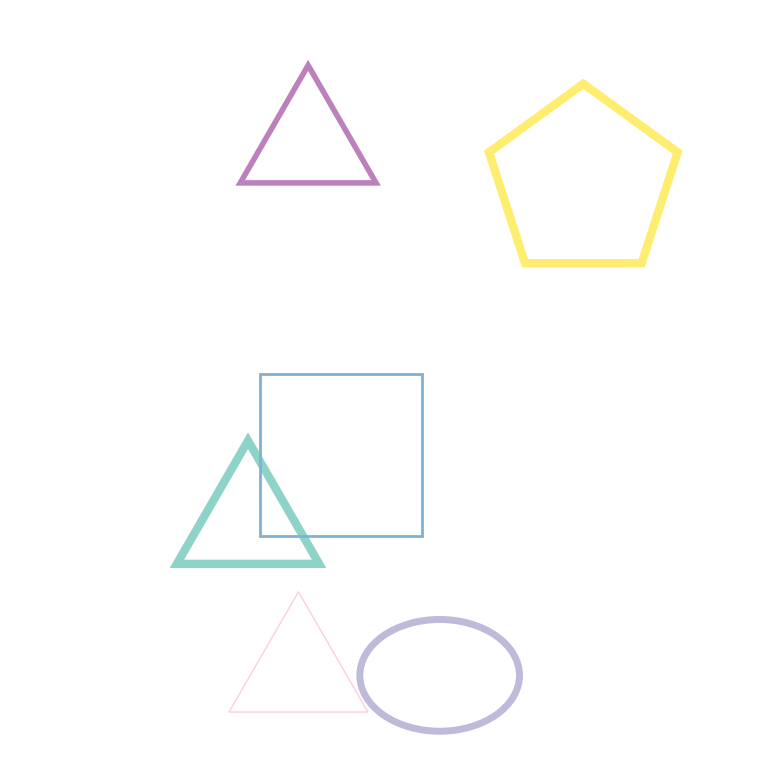[{"shape": "triangle", "thickness": 3, "radius": 0.53, "center": [0.322, 0.321]}, {"shape": "oval", "thickness": 2.5, "radius": 0.52, "center": [0.571, 0.123]}, {"shape": "square", "thickness": 1, "radius": 0.53, "center": [0.443, 0.41]}, {"shape": "triangle", "thickness": 0.5, "radius": 0.52, "center": [0.388, 0.127]}, {"shape": "triangle", "thickness": 2, "radius": 0.51, "center": [0.4, 0.813]}, {"shape": "pentagon", "thickness": 3, "radius": 0.64, "center": [0.758, 0.762]}]